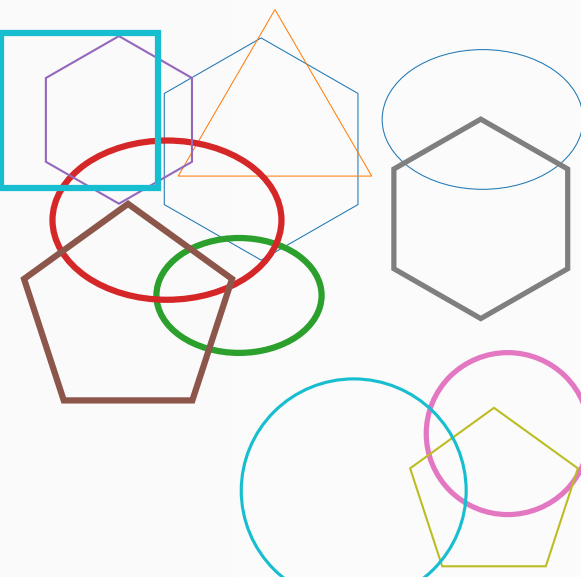[{"shape": "hexagon", "thickness": 0.5, "radius": 0.96, "center": [0.449, 0.741]}, {"shape": "oval", "thickness": 0.5, "radius": 0.86, "center": [0.83, 0.792]}, {"shape": "triangle", "thickness": 0.5, "radius": 0.96, "center": [0.473, 0.79]}, {"shape": "oval", "thickness": 3, "radius": 0.71, "center": [0.411, 0.488]}, {"shape": "oval", "thickness": 3, "radius": 0.98, "center": [0.287, 0.618]}, {"shape": "hexagon", "thickness": 1, "radius": 0.73, "center": [0.205, 0.792]}, {"shape": "pentagon", "thickness": 3, "radius": 0.94, "center": [0.22, 0.458]}, {"shape": "circle", "thickness": 2.5, "radius": 0.7, "center": [0.874, 0.248]}, {"shape": "hexagon", "thickness": 2.5, "radius": 0.86, "center": [0.827, 0.62]}, {"shape": "pentagon", "thickness": 1, "radius": 0.76, "center": [0.85, 0.141]}, {"shape": "circle", "thickness": 1.5, "radius": 0.97, "center": [0.609, 0.15]}, {"shape": "square", "thickness": 3, "radius": 0.67, "center": [0.137, 0.808]}]